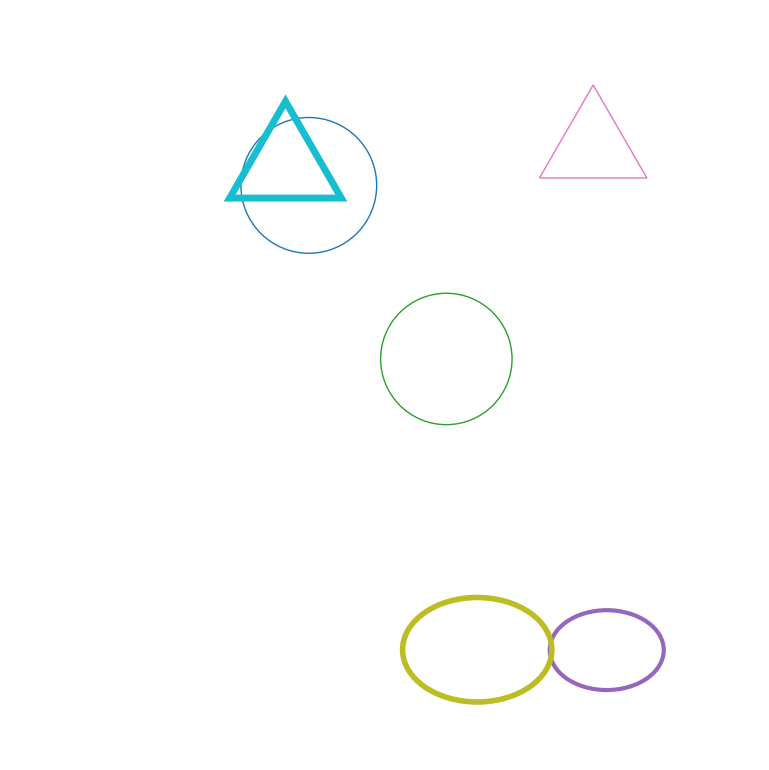[{"shape": "circle", "thickness": 0.5, "radius": 0.44, "center": [0.401, 0.759]}, {"shape": "circle", "thickness": 0.5, "radius": 0.43, "center": [0.58, 0.534]}, {"shape": "oval", "thickness": 1.5, "radius": 0.37, "center": [0.788, 0.156]}, {"shape": "triangle", "thickness": 0.5, "radius": 0.4, "center": [0.77, 0.809]}, {"shape": "oval", "thickness": 2, "radius": 0.48, "center": [0.62, 0.156]}, {"shape": "triangle", "thickness": 2.5, "radius": 0.42, "center": [0.371, 0.785]}]